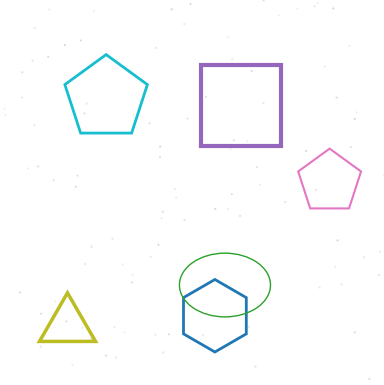[{"shape": "hexagon", "thickness": 2, "radius": 0.47, "center": [0.558, 0.18]}, {"shape": "oval", "thickness": 1, "radius": 0.59, "center": [0.584, 0.26]}, {"shape": "square", "thickness": 3, "radius": 0.52, "center": [0.625, 0.726]}, {"shape": "pentagon", "thickness": 1.5, "radius": 0.43, "center": [0.856, 0.528]}, {"shape": "triangle", "thickness": 2.5, "radius": 0.42, "center": [0.175, 0.155]}, {"shape": "pentagon", "thickness": 2, "radius": 0.56, "center": [0.276, 0.745]}]